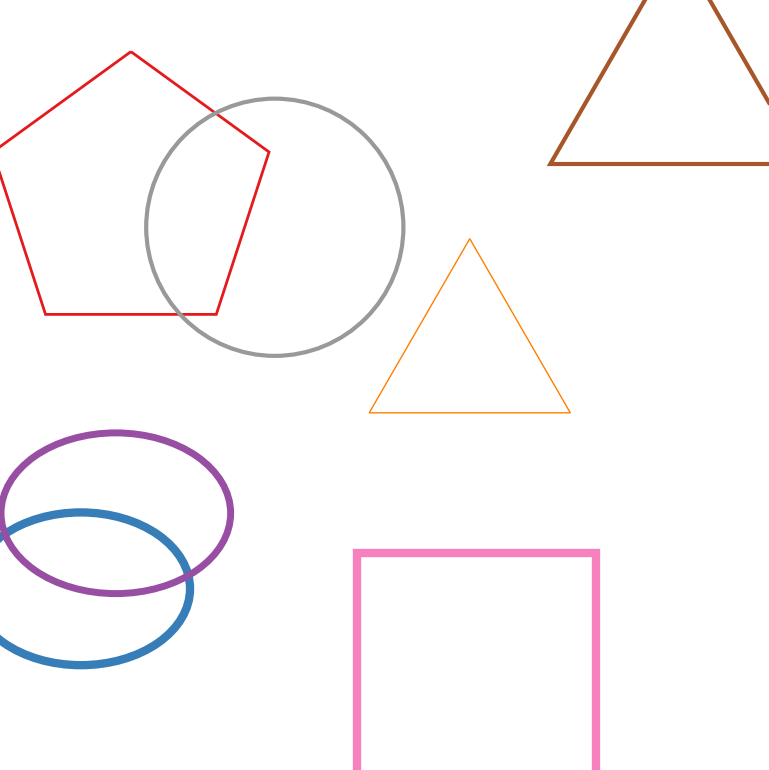[{"shape": "pentagon", "thickness": 1, "radius": 0.94, "center": [0.17, 0.744]}, {"shape": "oval", "thickness": 3, "radius": 0.71, "center": [0.105, 0.235]}, {"shape": "oval", "thickness": 2.5, "radius": 0.75, "center": [0.15, 0.333]}, {"shape": "triangle", "thickness": 0.5, "radius": 0.75, "center": [0.61, 0.539]}, {"shape": "triangle", "thickness": 1.5, "radius": 0.95, "center": [0.88, 0.882]}, {"shape": "square", "thickness": 3, "radius": 0.78, "center": [0.619, 0.127]}, {"shape": "circle", "thickness": 1.5, "radius": 0.84, "center": [0.357, 0.705]}]